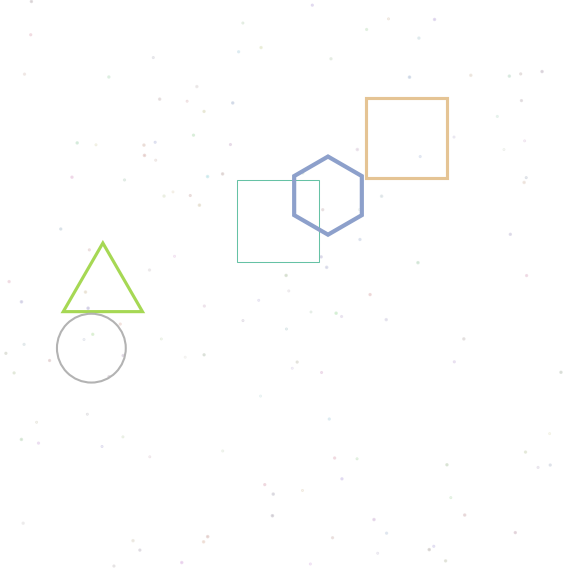[{"shape": "square", "thickness": 0.5, "radius": 0.36, "center": [0.481, 0.616]}, {"shape": "hexagon", "thickness": 2, "radius": 0.34, "center": [0.568, 0.66]}, {"shape": "triangle", "thickness": 1.5, "radius": 0.4, "center": [0.178, 0.499]}, {"shape": "square", "thickness": 1.5, "radius": 0.35, "center": [0.704, 0.761]}, {"shape": "circle", "thickness": 1, "radius": 0.3, "center": [0.158, 0.396]}]